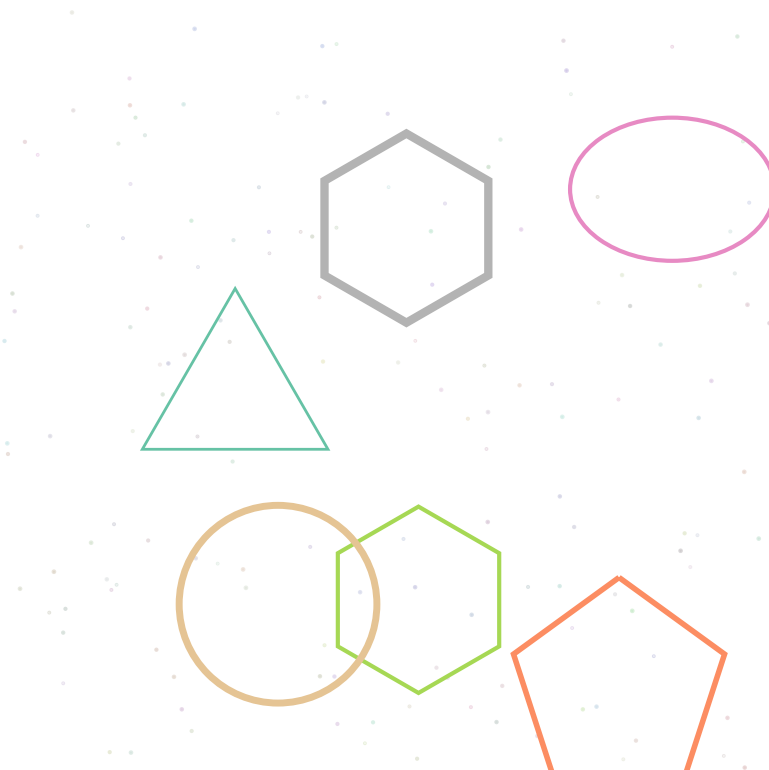[{"shape": "triangle", "thickness": 1, "radius": 0.7, "center": [0.305, 0.486]}, {"shape": "pentagon", "thickness": 2, "radius": 0.72, "center": [0.804, 0.106]}, {"shape": "oval", "thickness": 1.5, "radius": 0.66, "center": [0.873, 0.754]}, {"shape": "hexagon", "thickness": 1.5, "radius": 0.61, "center": [0.544, 0.221]}, {"shape": "circle", "thickness": 2.5, "radius": 0.64, "center": [0.361, 0.215]}, {"shape": "hexagon", "thickness": 3, "radius": 0.61, "center": [0.528, 0.704]}]